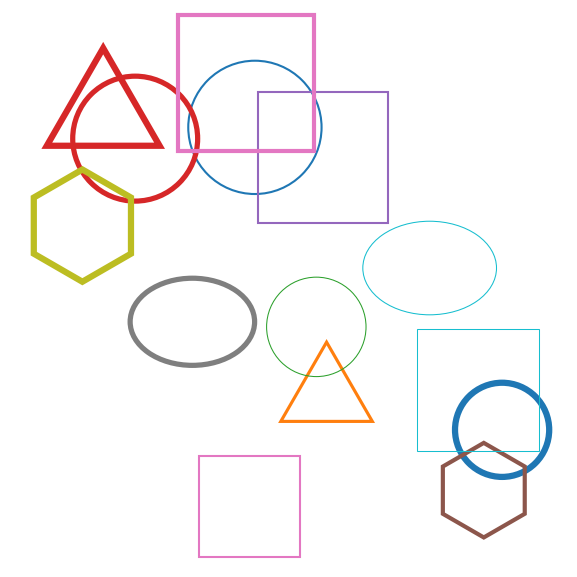[{"shape": "circle", "thickness": 3, "radius": 0.41, "center": [0.869, 0.255]}, {"shape": "circle", "thickness": 1, "radius": 0.58, "center": [0.441, 0.779]}, {"shape": "triangle", "thickness": 1.5, "radius": 0.46, "center": [0.566, 0.315]}, {"shape": "circle", "thickness": 0.5, "radius": 0.43, "center": [0.548, 0.433]}, {"shape": "triangle", "thickness": 3, "radius": 0.56, "center": [0.179, 0.803]}, {"shape": "circle", "thickness": 2.5, "radius": 0.54, "center": [0.234, 0.759]}, {"shape": "square", "thickness": 1, "radius": 0.56, "center": [0.56, 0.726]}, {"shape": "hexagon", "thickness": 2, "radius": 0.41, "center": [0.838, 0.15]}, {"shape": "square", "thickness": 1, "radius": 0.44, "center": [0.433, 0.121]}, {"shape": "square", "thickness": 2, "radius": 0.59, "center": [0.426, 0.855]}, {"shape": "oval", "thickness": 2.5, "radius": 0.54, "center": [0.333, 0.442]}, {"shape": "hexagon", "thickness": 3, "radius": 0.49, "center": [0.143, 0.608]}, {"shape": "square", "thickness": 0.5, "radius": 0.53, "center": [0.827, 0.324]}, {"shape": "oval", "thickness": 0.5, "radius": 0.58, "center": [0.744, 0.535]}]